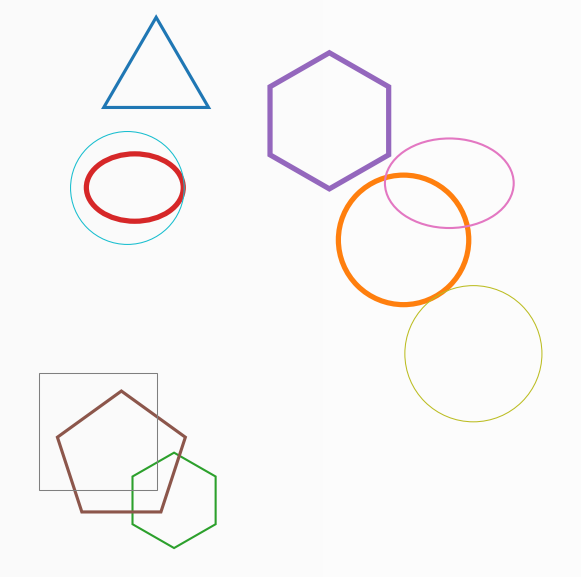[{"shape": "triangle", "thickness": 1.5, "radius": 0.52, "center": [0.269, 0.865]}, {"shape": "circle", "thickness": 2.5, "radius": 0.56, "center": [0.694, 0.584]}, {"shape": "hexagon", "thickness": 1, "radius": 0.41, "center": [0.299, 0.133]}, {"shape": "oval", "thickness": 2.5, "radius": 0.42, "center": [0.232, 0.674]}, {"shape": "hexagon", "thickness": 2.5, "radius": 0.59, "center": [0.567, 0.79]}, {"shape": "pentagon", "thickness": 1.5, "radius": 0.58, "center": [0.209, 0.206]}, {"shape": "oval", "thickness": 1, "radius": 0.55, "center": [0.773, 0.682]}, {"shape": "square", "thickness": 0.5, "radius": 0.51, "center": [0.169, 0.252]}, {"shape": "circle", "thickness": 0.5, "radius": 0.59, "center": [0.814, 0.387]}, {"shape": "circle", "thickness": 0.5, "radius": 0.49, "center": [0.219, 0.674]}]